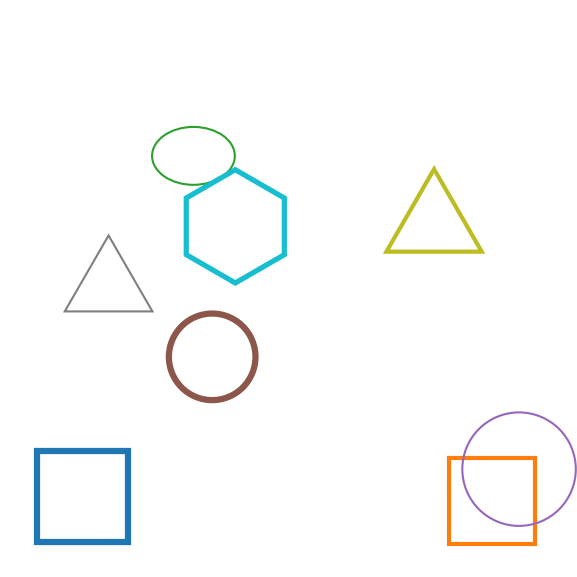[{"shape": "square", "thickness": 3, "radius": 0.39, "center": [0.143, 0.139]}, {"shape": "square", "thickness": 2, "radius": 0.37, "center": [0.853, 0.132]}, {"shape": "oval", "thickness": 1, "radius": 0.36, "center": [0.335, 0.729]}, {"shape": "circle", "thickness": 1, "radius": 0.49, "center": [0.899, 0.187]}, {"shape": "circle", "thickness": 3, "radius": 0.37, "center": [0.367, 0.381]}, {"shape": "triangle", "thickness": 1, "radius": 0.44, "center": [0.188, 0.504]}, {"shape": "triangle", "thickness": 2, "radius": 0.48, "center": [0.752, 0.611]}, {"shape": "hexagon", "thickness": 2.5, "radius": 0.49, "center": [0.407, 0.607]}]